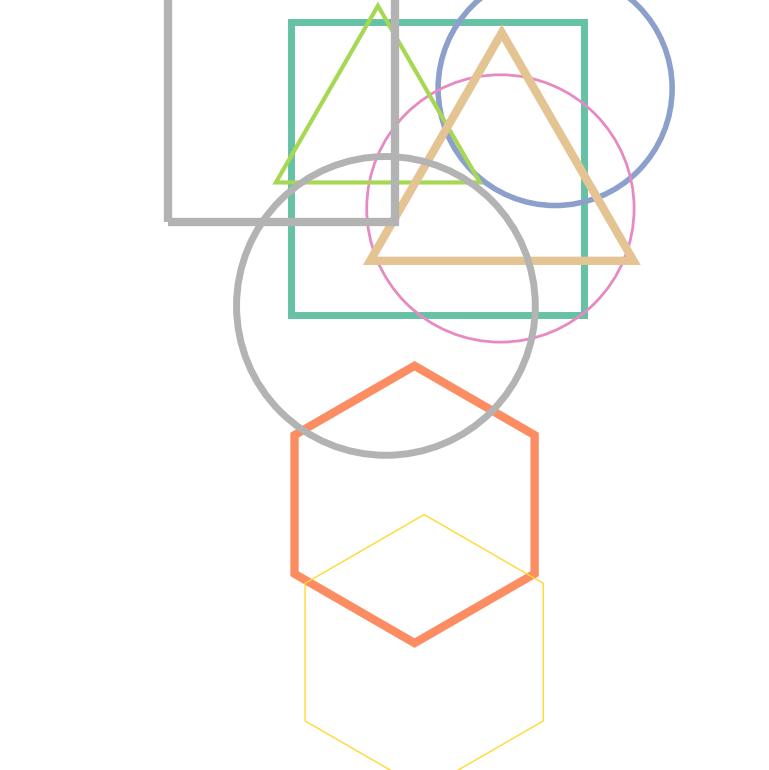[{"shape": "square", "thickness": 2.5, "radius": 0.95, "center": [0.569, 0.781]}, {"shape": "hexagon", "thickness": 3, "radius": 0.9, "center": [0.538, 0.345]}, {"shape": "circle", "thickness": 2, "radius": 0.76, "center": [0.721, 0.885]}, {"shape": "circle", "thickness": 1, "radius": 0.87, "center": [0.65, 0.729]}, {"shape": "triangle", "thickness": 1.5, "radius": 0.76, "center": [0.491, 0.84]}, {"shape": "hexagon", "thickness": 0.5, "radius": 0.89, "center": [0.551, 0.153]}, {"shape": "triangle", "thickness": 3, "radius": 0.99, "center": [0.652, 0.76]}, {"shape": "square", "thickness": 3, "radius": 0.74, "center": [0.365, 0.858]}, {"shape": "circle", "thickness": 2.5, "radius": 0.97, "center": [0.501, 0.603]}]